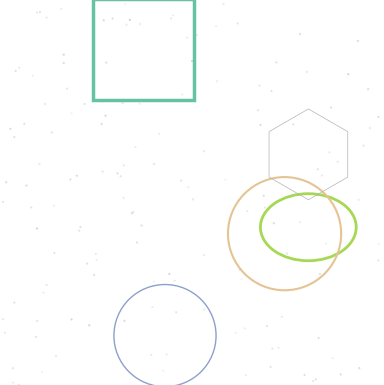[{"shape": "square", "thickness": 2.5, "radius": 0.66, "center": [0.373, 0.871]}, {"shape": "circle", "thickness": 1, "radius": 0.66, "center": [0.429, 0.128]}, {"shape": "oval", "thickness": 2, "radius": 0.62, "center": [0.801, 0.41]}, {"shape": "circle", "thickness": 1.5, "radius": 0.73, "center": [0.739, 0.393]}, {"shape": "hexagon", "thickness": 0.5, "radius": 0.59, "center": [0.801, 0.599]}]